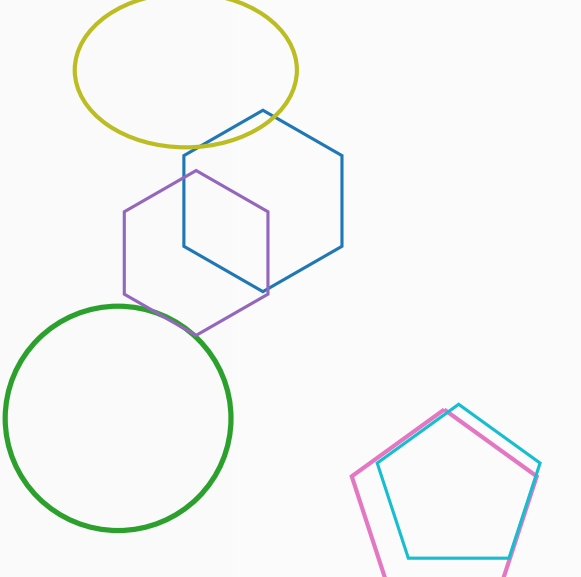[{"shape": "hexagon", "thickness": 1.5, "radius": 0.79, "center": [0.452, 0.651]}, {"shape": "circle", "thickness": 2.5, "radius": 0.97, "center": [0.203, 0.275]}, {"shape": "hexagon", "thickness": 1.5, "radius": 0.71, "center": [0.337, 0.561]}, {"shape": "pentagon", "thickness": 2, "radius": 0.84, "center": [0.764, 0.123]}, {"shape": "oval", "thickness": 2, "radius": 0.96, "center": [0.32, 0.878]}, {"shape": "pentagon", "thickness": 1.5, "radius": 0.74, "center": [0.789, 0.152]}]